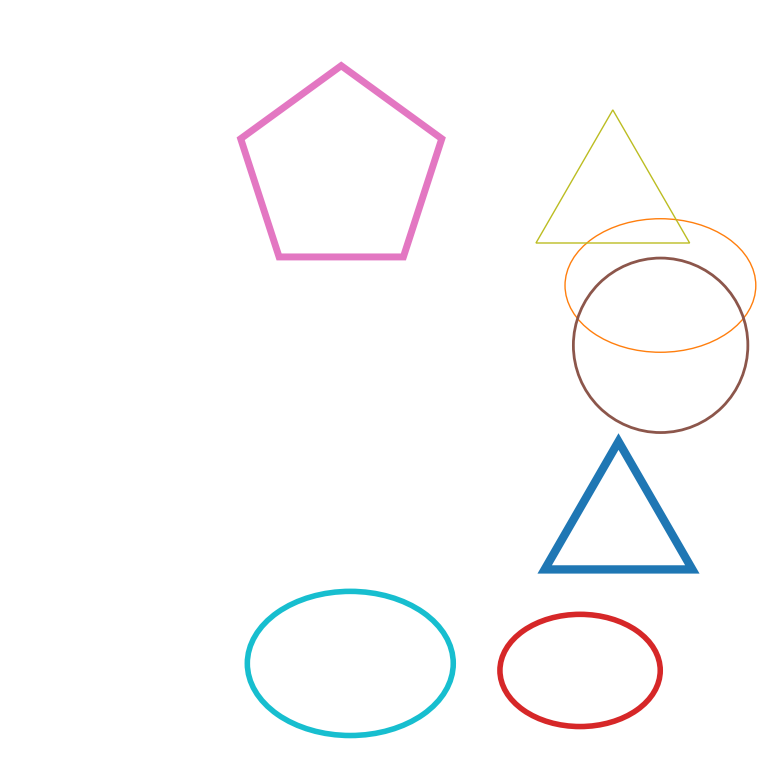[{"shape": "triangle", "thickness": 3, "radius": 0.55, "center": [0.803, 0.316]}, {"shape": "oval", "thickness": 0.5, "radius": 0.62, "center": [0.858, 0.629]}, {"shape": "oval", "thickness": 2, "radius": 0.52, "center": [0.753, 0.129]}, {"shape": "circle", "thickness": 1, "radius": 0.57, "center": [0.858, 0.552]}, {"shape": "pentagon", "thickness": 2.5, "radius": 0.69, "center": [0.443, 0.777]}, {"shape": "triangle", "thickness": 0.5, "radius": 0.58, "center": [0.796, 0.742]}, {"shape": "oval", "thickness": 2, "radius": 0.67, "center": [0.455, 0.138]}]